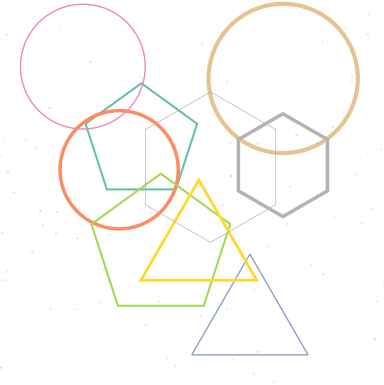[{"shape": "pentagon", "thickness": 1.5, "radius": 0.76, "center": [0.367, 0.631]}, {"shape": "circle", "thickness": 2.5, "radius": 0.77, "center": [0.31, 0.559]}, {"shape": "triangle", "thickness": 1, "radius": 0.87, "center": [0.649, 0.166]}, {"shape": "circle", "thickness": 1, "radius": 0.81, "center": [0.215, 0.827]}, {"shape": "pentagon", "thickness": 1.5, "radius": 0.95, "center": [0.418, 0.359]}, {"shape": "triangle", "thickness": 2, "radius": 0.87, "center": [0.516, 0.359]}, {"shape": "circle", "thickness": 3, "radius": 0.97, "center": [0.736, 0.796]}, {"shape": "hexagon", "thickness": 2.5, "radius": 0.67, "center": [0.735, 0.571]}, {"shape": "hexagon", "thickness": 0.5, "radius": 0.98, "center": [0.547, 0.566]}]